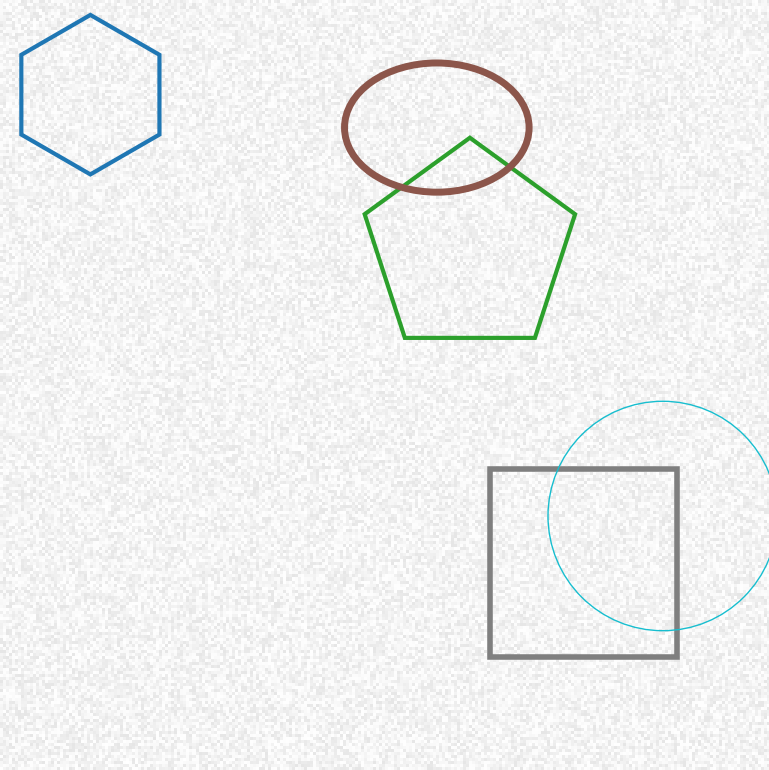[{"shape": "hexagon", "thickness": 1.5, "radius": 0.52, "center": [0.117, 0.877]}, {"shape": "pentagon", "thickness": 1.5, "radius": 0.72, "center": [0.61, 0.677]}, {"shape": "oval", "thickness": 2.5, "radius": 0.6, "center": [0.567, 0.834]}, {"shape": "square", "thickness": 2, "radius": 0.61, "center": [0.758, 0.269]}, {"shape": "circle", "thickness": 0.5, "radius": 0.74, "center": [0.861, 0.33]}]